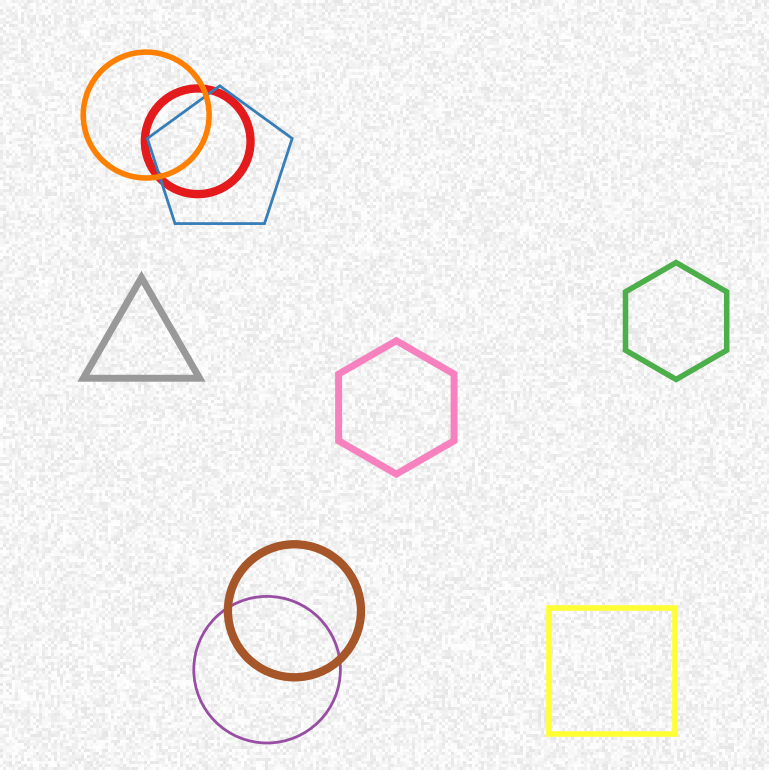[{"shape": "circle", "thickness": 3, "radius": 0.34, "center": [0.257, 0.816]}, {"shape": "pentagon", "thickness": 1, "radius": 0.49, "center": [0.285, 0.79]}, {"shape": "hexagon", "thickness": 2, "radius": 0.38, "center": [0.878, 0.583]}, {"shape": "circle", "thickness": 1, "radius": 0.48, "center": [0.347, 0.13]}, {"shape": "circle", "thickness": 2, "radius": 0.41, "center": [0.19, 0.851]}, {"shape": "square", "thickness": 2, "radius": 0.41, "center": [0.795, 0.128]}, {"shape": "circle", "thickness": 3, "radius": 0.43, "center": [0.382, 0.207]}, {"shape": "hexagon", "thickness": 2.5, "radius": 0.43, "center": [0.515, 0.471]}, {"shape": "triangle", "thickness": 2.5, "radius": 0.44, "center": [0.184, 0.552]}]